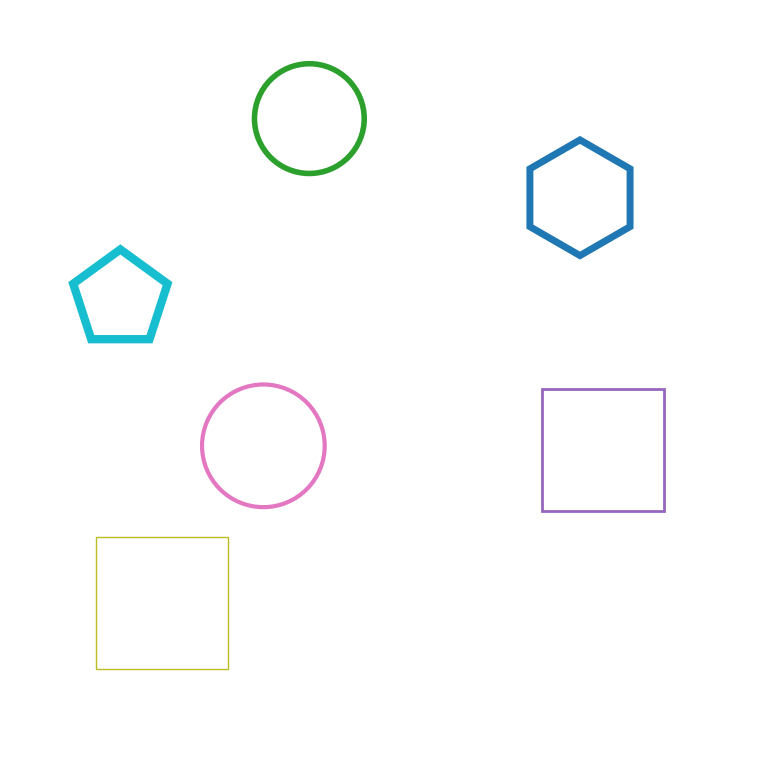[{"shape": "hexagon", "thickness": 2.5, "radius": 0.38, "center": [0.753, 0.743]}, {"shape": "circle", "thickness": 2, "radius": 0.36, "center": [0.402, 0.846]}, {"shape": "square", "thickness": 1, "radius": 0.4, "center": [0.783, 0.416]}, {"shape": "circle", "thickness": 1.5, "radius": 0.4, "center": [0.342, 0.421]}, {"shape": "square", "thickness": 0.5, "radius": 0.43, "center": [0.21, 0.217]}, {"shape": "pentagon", "thickness": 3, "radius": 0.32, "center": [0.156, 0.612]}]